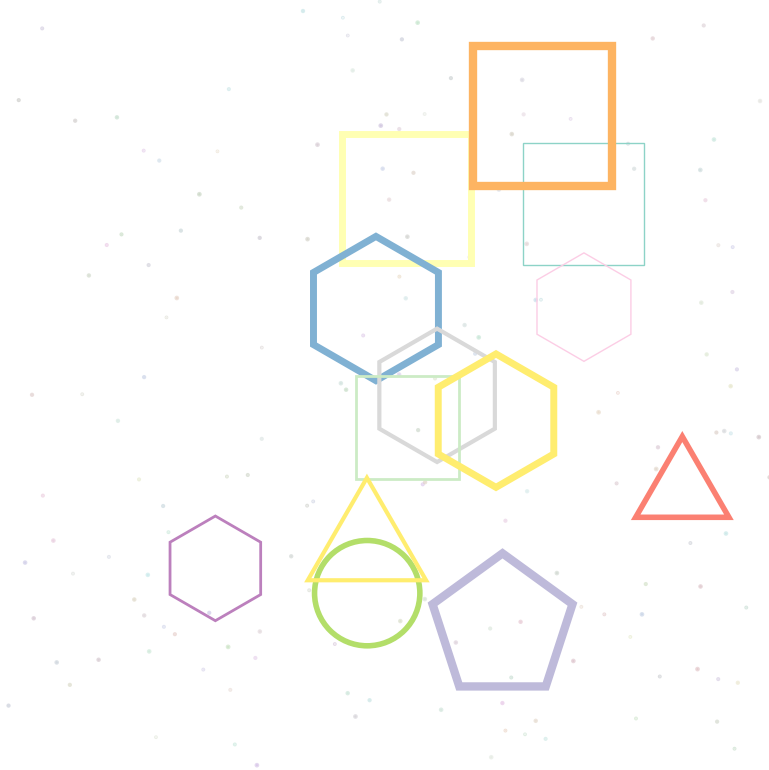[{"shape": "square", "thickness": 0.5, "radius": 0.39, "center": [0.758, 0.735]}, {"shape": "square", "thickness": 2.5, "radius": 0.42, "center": [0.528, 0.743]}, {"shape": "pentagon", "thickness": 3, "radius": 0.48, "center": [0.653, 0.186]}, {"shape": "triangle", "thickness": 2, "radius": 0.35, "center": [0.886, 0.363]}, {"shape": "hexagon", "thickness": 2.5, "radius": 0.47, "center": [0.488, 0.599]}, {"shape": "square", "thickness": 3, "radius": 0.45, "center": [0.704, 0.849]}, {"shape": "circle", "thickness": 2, "radius": 0.34, "center": [0.477, 0.23]}, {"shape": "hexagon", "thickness": 0.5, "radius": 0.35, "center": [0.758, 0.601]}, {"shape": "hexagon", "thickness": 1.5, "radius": 0.43, "center": [0.568, 0.487]}, {"shape": "hexagon", "thickness": 1, "radius": 0.34, "center": [0.28, 0.262]}, {"shape": "square", "thickness": 1, "radius": 0.33, "center": [0.529, 0.444]}, {"shape": "hexagon", "thickness": 2.5, "radius": 0.43, "center": [0.644, 0.454]}, {"shape": "triangle", "thickness": 1.5, "radius": 0.44, "center": [0.477, 0.291]}]